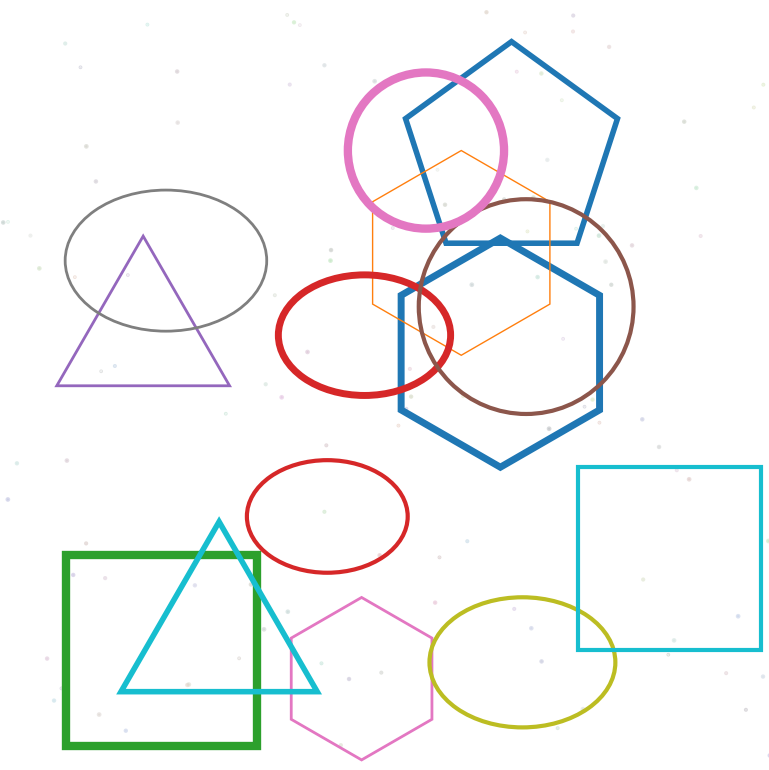[{"shape": "pentagon", "thickness": 2, "radius": 0.72, "center": [0.664, 0.801]}, {"shape": "hexagon", "thickness": 2.5, "radius": 0.74, "center": [0.65, 0.542]}, {"shape": "hexagon", "thickness": 0.5, "radius": 0.66, "center": [0.599, 0.672]}, {"shape": "square", "thickness": 3, "radius": 0.62, "center": [0.209, 0.155]}, {"shape": "oval", "thickness": 2.5, "radius": 0.56, "center": [0.473, 0.565]}, {"shape": "oval", "thickness": 1.5, "radius": 0.52, "center": [0.425, 0.329]}, {"shape": "triangle", "thickness": 1, "radius": 0.65, "center": [0.186, 0.564]}, {"shape": "circle", "thickness": 1.5, "radius": 0.7, "center": [0.683, 0.602]}, {"shape": "circle", "thickness": 3, "radius": 0.51, "center": [0.553, 0.804]}, {"shape": "hexagon", "thickness": 1, "radius": 0.53, "center": [0.47, 0.119]}, {"shape": "oval", "thickness": 1, "radius": 0.65, "center": [0.216, 0.662]}, {"shape": "oval", "thickness": 1.5, "radius": 0.6, "center": [0.678, 0.14]}, {"shape": "triangle", "thickness": 2, "radius": 0.74, "center": [0.285, 0.175]}, {"shape": "square", "thickness": 1.5, "radius": 0.59, "center": [0.869, 0.274]}]